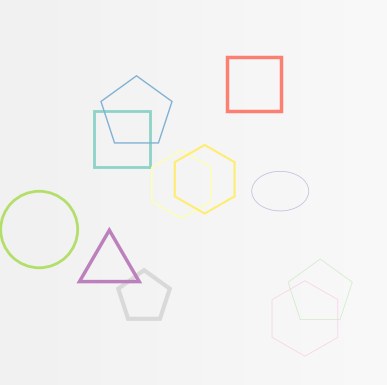[{"shape": "square", "thickness": 2, "radius": 0.36, "center": [0.315, 0.639]}, {"shape": "hexagon", "thickness": 1, "radius": 0.44, "center": [0.468, 0.521]}, {"shape": "oval", "thickness": 0.5, "radius": 0.37, "center": [0.723, 0.504]}, {"shape": "square", "thickness": 2.5, "radius": 0.35, "center": [0.655, 0.781]}, {"shape": "pentagon", "thickness": 1, "radius": 0.48, "center": [0.352, 0.707]}, {"shape": "circle", "thickness": 2, "radius": 0.5, "center": [0.101, 0.404]}, {"shape": "hexagon", "thickness": 0.5, "radius": 0.49, "center": [0.787, 0.173]}, {"shape": "pentagon", "thickness": 3, "radius": 0.35, "center": [0.372, 0.228]}, {"shape": "triangle", "thickness": 2.5, "radius": 0.44, "center": [0.282, 0.313]}, {"shape": "pentagon", "thickness": 0.5, "radius": 0.44, "center": [0.826, 0.24]}, {"shape": "hexagon", "thickness": 1.5, "radius": 0.45, "center": [0.528, 0.534]}]